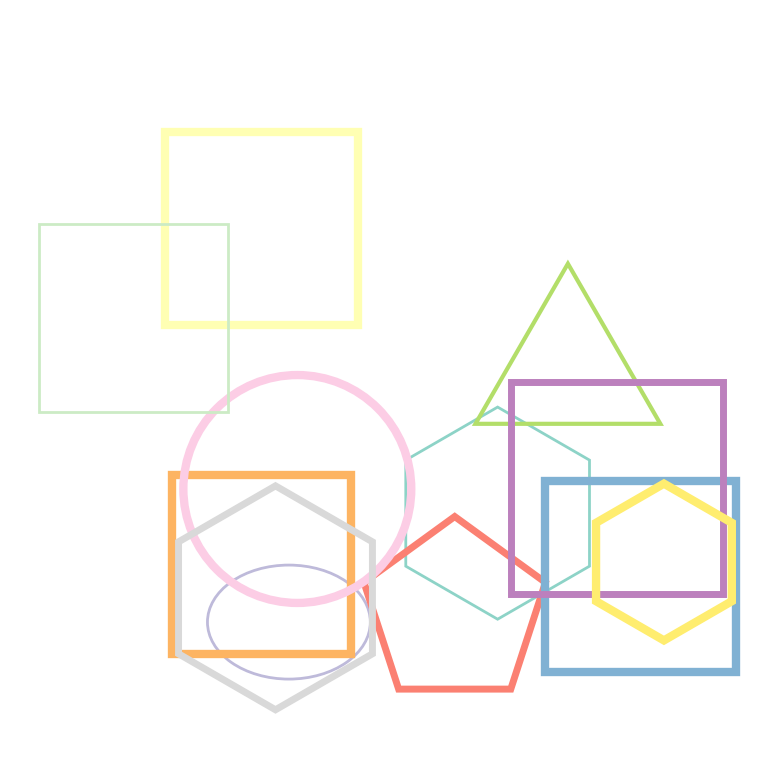[{"shape": "hexagon", "thickness": 1, "radius": 0.69, "center": [0.646, 0.334]}, {"shape": "square", "thickness": 3, "radius": 0.63, "center": [0.34, 0.703]}, {"shape": "oval", "thickness": 1, "radius": 0.53, "center": [0.375, 0.192]}, {"shape": "pentagon", "thickness": 2.5, "radius": 0.62, "center": [0.591, 0.205]}, {"shape": "square", "thickness": 3, "radius": 0.62, "center": [0.832, 0.251]}, {"shape": "square", "thickness": 3, "radius": 0.58, "center": [0.34, 0.266]}, {"shape": "triangle", "thickness": 1.5, "radius": 0.69, "center": [0.738, 0.519]}, {"shape": "circle", "thickness": 3, "radius": 0.74, "center": [0.386, 0.365]}, {"shape": "hexagon", "thickness": 2.5, "radius": 0.73, "center": [0.358, 0.224]}, {"shape": "square", "thickness": 2.5, "radius": 0.69, "center": [0.801, 0.366]}, {"shape": "square", "thickness": 1, "radius": 0.61, "center": [0.174, 0.587]}, {"shape": "hexagon", "thickness": 3, "radius": 0.51, "center": [0.862, 0.27]}]